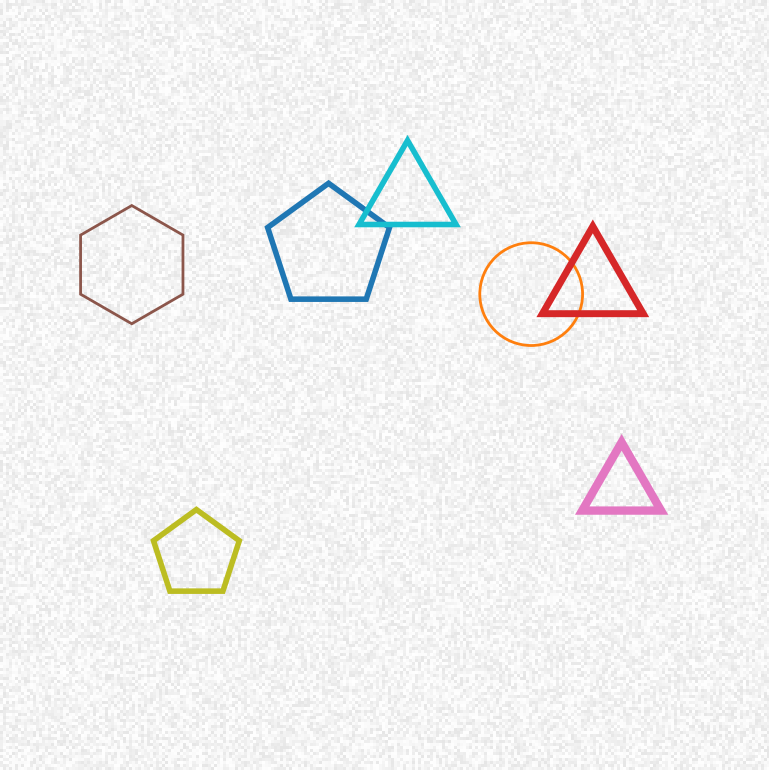[{"shape": "pentagon", "thickness": 2, "radius": 0.42, "center": [0.427, 0.679]}, {"shape": "circle", "thickness": 1, "radius": 0.33, "center": [0.69, 0.618]}, {"shape": "triangle", "thickness": 2.5, "radius": 0.38, "center": [0.77, 0.63]}, {"shape": "hexagon", "thickness": 1, "radius": 0.38, "center": [0.171, 0.656]}, {"shape": "triangle", "thickness": 3, "radius": 0.3, "center": [0.807, 0.366]}, {"shape": "pentagon", "thickness": 2, "radius": 0.29, "center": [0.255, 0.28]}, {"shape": "triangle", "thickness": 2, "radius": 0.36, "center": [0.529, 0.745]}]